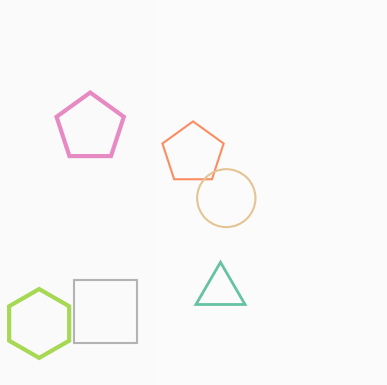[{"shape": "triangle", "thickness": 2, "radius": 0.37, "center": [0.569, 0.246]}, {"shape": "pentagon", "thickness": 1.5, "radius": 0.42, "center": [0.498, 0.602]}, {"shape": "pentagon", "thickness": 3, "radius": 0.46, "center": [0.233, 0.668]}, {"shape": "hexagon", "thickness": 3, "radius": 0.45, "center": [0.101, 0.16]}, {"shape": "circle", "thickness": 1.5, "radius": 0.38, "center": [0.584, 0.485]}, {"shape": "square", "thickness": 1.5, "radius": 0.41, "center": [0.272, 0.192]}]